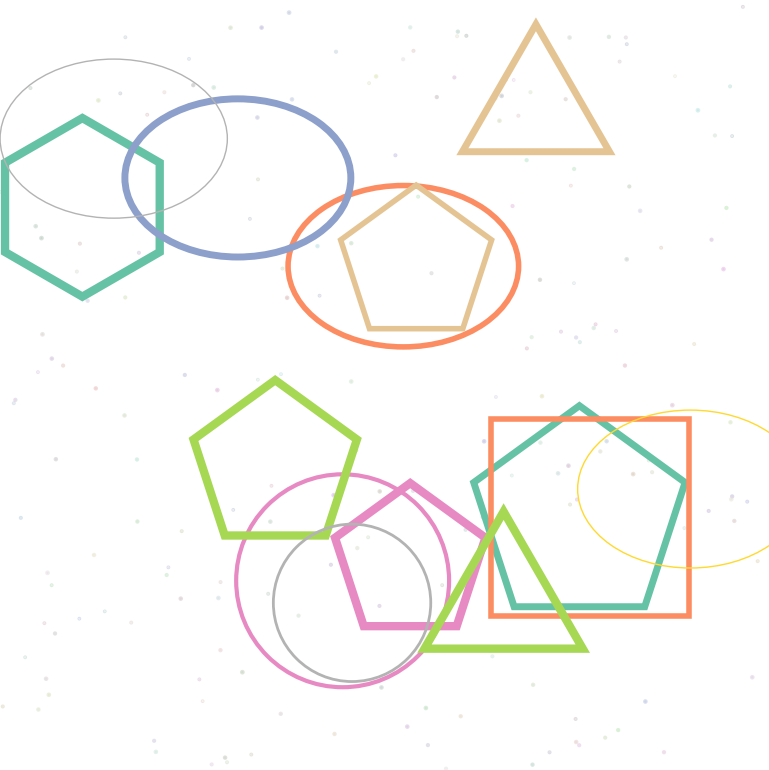[{"shape": "hexagon", "thickness": 3, "radius": 0.58, "center": [0.107, 0.731]}, {"shape": "pentagon", "thickness": 2.5, "radius": 0.72, "center": [0.752, 0.329]}, {"shape": "oval", "thickness": 2, "radius": 0.75, "center": [0.524, 0.654]}, {"shape": "square", "thickness": 2, "radius": 0.64, "center": [0.766, 0.328]}, {"shape": "oval", "thickness": 2.5, "radius": 0.73, "center": [0.309, 0.769]}, {"shape": "circle", "thickness": 1.5, "radius": 0.69, "center": [0.445, 0.246]}, {"shape": "pentagon", "thickness": 3, "radius": 0.51, "center": [0.533, 0.27]}, {"shape": "pentagon", "thickness": 3, "radius": 0.56, "center": [0.357, 0.395]}, {"shape": "triangle", "thickness": 3, "radius": 0.59, "center": [0.654, 0.217]}, {"shape": "oval", "thickness": 0.5, "radius": 0.73, "center": [0.897, 0.365]}, {"shape": "pentagon", "thickness": 2, "radius": 0.52, "center": [0.54, 0.657]}, {"shape": "triangle", "thickness": 2.5, "radius": 0.55, "center": [0.696, 0.858]}, {"shape": "oval", "thickness": 0.5, "radius": 0.74, "center": [0.148, 0.82]}, {"shape": "circle", "thickness": 1, "radius": 0.51, "center": [0.457, 0.217]}]